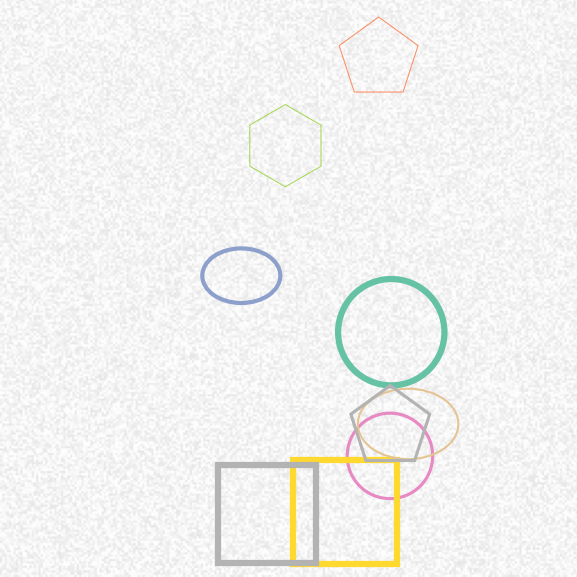[{"shape": "circle", "thickness": 3, "radius": 0.46, "center": [0.678, 0.424]}, {"shape": "pentagon", "thickness": 0.5, "radius": 0.36, "center": [0.656, 0.898]}, {"shape": "oval", "thickness": 2, "radius": 0.34, "center": [0.418, 0.522]}, {"shape": "circle", "thickness": 1.5, "radius": 0.37, "center": [0.675, 0.21]}, {"shape": "hexagon", "thickness": 0.5, "radius": 0.36, "center": [0.494, 0.747]}, {"shape": "square", "thickness": 3, "radius": 0.45, "center": [0.597, 0.113]}, {"shape": "oval", "thickness": 1, "radius": 0.44, "center": [0.707, 0.265]}, {"shape": "pentagon", "thickness": 1.5, "radius": 0.36, "center": [0.676, 0.26]}, {"shape": "square", "thickness": 3, "radius": 0.42, "center": [0.462, 0.109]}]